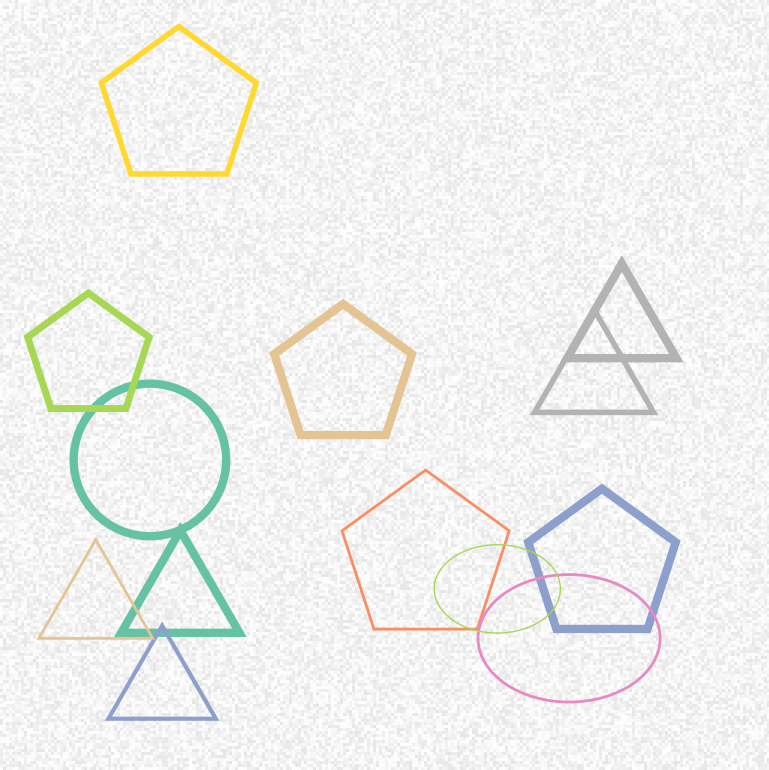[{"shape": "triangle", "thickness": 3, "radius": 0.44, "center": [0.234, 0.223]}, {"shape": "circle", "thickness": 3, "radius": 0.5, "center": [0.195, 0.403]}, {"shape": "pentagon", "thickness": 1, "radius": 0.57, "center": [0.553, 0.275]}, {"shape": "pentagon", "thickness": 3, "radius": 0.5, "center": [0.782, 0.265]}, {"shape": "triangle", "thickness": 1.5, "radius": 0.4, "center": [0.211, 0.107]}, {"shape": "oval", "thickness": 1, "radius": 0.59, "center": [0.739, 0.171]}, {"shape": "pentagon", "thickness": 2.5, "radius": 0.41, "center": [0.115, 0.536]}, {"shape": "oval", "thickness": 0.5, "radius": 0.41, "center": [0.646, 0.235]}, {"shape": "pentagon", "thickness": 2, "radius": 0.53, "center": [0.232, 0.86]}, {"shape": "triangle", "thickness": 1, "radius": 0.43, "center": [0.124, 0.214]}, {"shape": "pentagon", "thickness": 3, "radius": 0.47, "center": [0.446, 0.511]}, {"shape": "triangle", "thickness": 2, "radius": 0.45, "center": [0.772, 0.509]}, {"shape": "triangle", "thickness": 3, "radius": 0.41, "center": [0.808, 0.576]}]